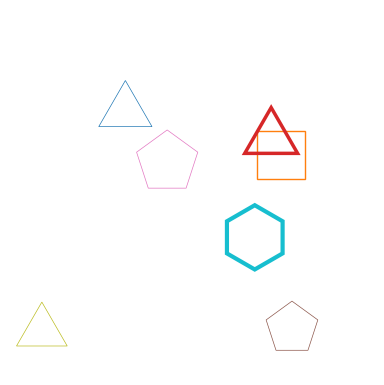[{"shape": "triangle", "thickness": 0.5, "radius": 0.4, "center": [0.326, 0.711]}, {"shape": "square", "thickness": 1, "radius": 0.32, "center": [0.73, 0.597]}, {"shape": "triangle", "thickness": 2.5, "radius": 0.4, "center": [0.704, 0.641]}, {"shape": "pentagon", "thickness": 0.5, "radius": 0.35, "center": [0.758, 0.147]}, {"shape": "pentagon", "thickness": 0.5, "radius": 0.42, "center": [0.434, 0.579]}, {"shape": "triangle", "thickness": 0.5, "radius": 0.38, "center": [0.109, 0.139]}, {"shape": "hexagon", "thickness": 3, "radius": 0.42, "center": [0.662, 0.384]}]